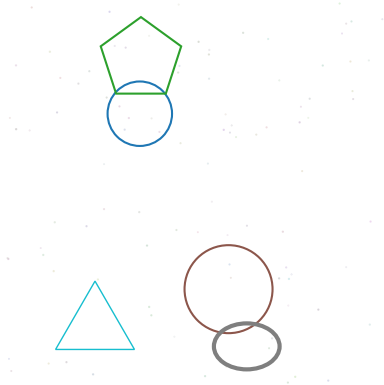[{"shape": "circle", "thickness": 1.5, "radius": 0.42, "center": [0.363, 0.705]}, {"shape": "pentagon", "thickness": 1.5, "radius": 0.55, "center": [0.366, 0.846]}, {"shape": "circle", "thickness": 1.5, "radius": 0.57, "center": [0.594, 0.249]}, {"shape": "oval", "thickness": 3, "radius": 0.43, "center": [0.641, 0.1]}, {"shape": "triangle", "thickness": 1, "radius": 0.59, "center": [0.247, 0.151]}]